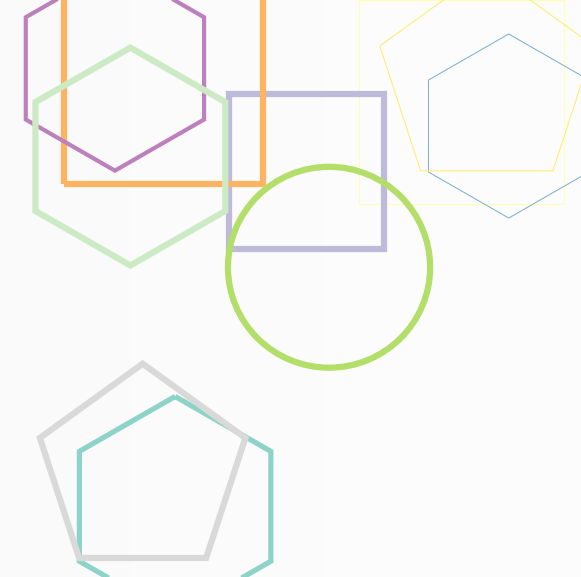[{"shape": "hexagon", "thickness": 2.5, "radius": 0.95, "center": [0.301, 0.122]}, {"shape": "square", "thickness": 0.5, "radius": 0.88, "center": [0.794, 0.822]}, {"shape": "square", "thickness": 3, "radius": 0.67, "center": [0.528, 0.702]}, {"shape": "hexagon", "thickness": 0.5, "radius": 0.8, "center": [0.875, 0.781]}, {"shape": "square", "thickness": 3, "radius": 0.85, "center": [0.282, 0.851]}, {"shape": "circle", "thickness": 3, "radius": 0.87, "center": [0.566, 0.536]}, {"shape": "pentagon", "thickness": 3, "radius": 0.93, "center": [0.245, 0.183]}, {"shape": "hexagon", "thickness": 2, "radius": 0.89, "center": [0.198, 0.881]}, {"shape": "hexagon", "thickness": 3, "radius": 0.94, "center": [0.224, 0.728]}, {"shape": "pentagon", "thickness": 0.5, "radius": 0.97, "center": [0.837, 0.86]}]